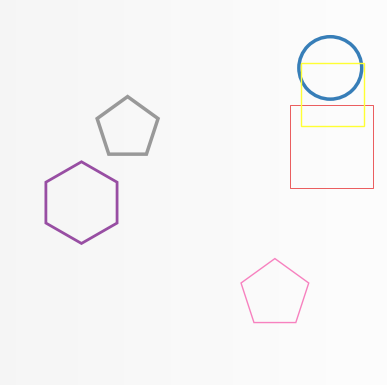[{"shape": "square", "thickness": 0.5, "radius": 0.54, "center": [0.856, 0.62]}, {"shape": "circle", "thickness": 2.5, "radius": 0.41, "center": [0.852, 0.824]}, {"shape": "hexagon", "thickness": 2, "radius": 0.53, "center": [0.21, 0.474]}, {"shape": "square", "thickness": 1, "radius": 0.41, "center": [0.859, 0.755]}, {"shape": "pentagon", "thickness": 1, "radius": 0.46, "center": [0.709, 0.237]}, {"shape": "pentagon", "thickness": 2.5, "radius": 0.41, "center": [0.329, 0.666]}]